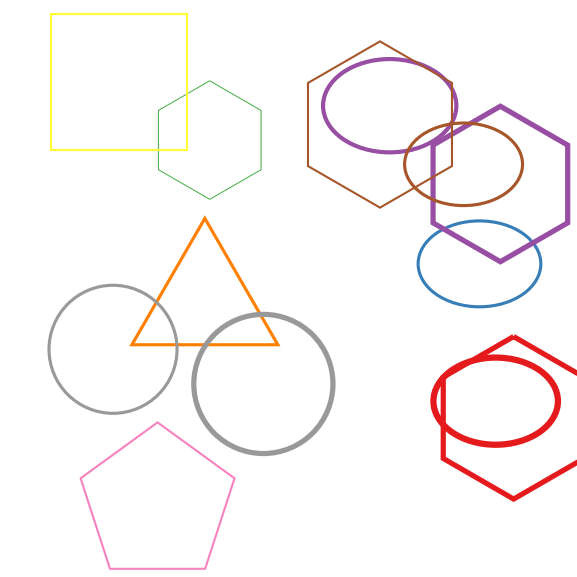[{"shape": "hexagon", "thickness": 2.5, "radius": 0.7, "center": [0.889, 0.276]}, {"shape": "oval", "thickness": 3, "radius": 0.54, "center": [0.858, 0.305]}, {"shape": "oval", "thickness": 1.5, "radius": 0.53, "center": [0.83, 0.542]}, {"shape": "hexagon", "thickness": 0.5, "radius": 0.51, "center": [0.363, 0.757]}, {"shape": "hexagon", "thickness": 2.5, "radius": 0.67, "center": [0.866, 0.681]}, {"shape": "oval", "thickness": 2, "radius": 0.58, "center": [0.675, 0.816]}, {"shape": "triangle", "thickness": 1.5, "radius": 0.73, "center": [0.355, 0.475]}, {"shape": "square", "thickness": 1, "radius": 0.59, "center": [0.205, 0.857]}, {"shape": "hexagon", "thickness": 1, "radius": 0.72, "center": [0.658, 0.784]}, {"shape": "oval", "thickness": 1.5, "radius": 0.51, "center": [0.803, 0.715]}, {"shape": "pentagon", "thickness": 1, "radius": 0.7, "center": [0.273, 0.128]}, {"shape": "circle", "thickness": 2.5, "radius": 0.6, "center": [0.456, 0.334]}, {"shape": "circle", "thickness": 1.5, "radius": 0.55, "center": [0.196, 0.394]}]